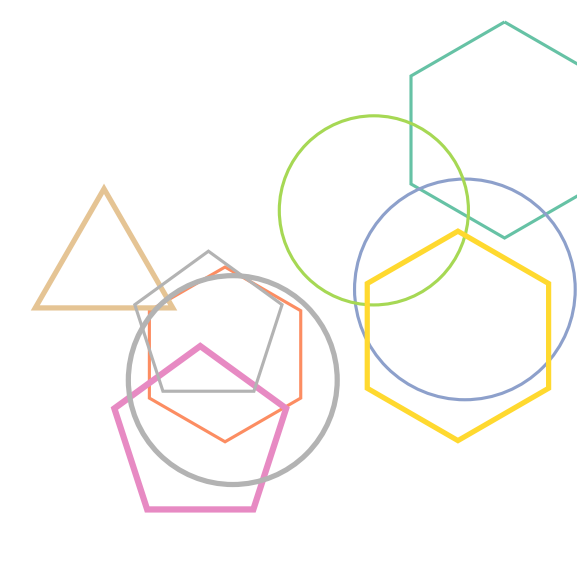[{"shape": "hexagon", "thickness": 1.5, "radius": 0.94, "center": [0.874, 0.774]}, {"shape": "hexagon", "thickness": 1.5, "radius": 0.76, "center": [0.39, 0.385]}, {"shape": "circle", "thickness": 1.5, "radius": 0.96, "center": [0.805, 0.498]}, {"shape": "pentagon", "thickness": 3, "radius": 0.78, "center": [0.347, 0.244]}, {"shape": "circle", "thickness": 1.5, "radius": 0.82, "center": [0.647, 0.635]}, {"shape": "hexagon", "thickness": 2.5, "radius": 0.91, "center": [0.793, 0.418]}, {"shape": "triangle", "thickness": 2.5, "radius": 0.69, "center": [0.18, 0.535]}, {"shape": "circle", "thickness": 2.5, "radius": 0.9, "center": [0.403, 0.341]}, {"shape": "pentagon", "thickness": 1.5, "radius": 0.67, "center": [0.361, 0.43]}]